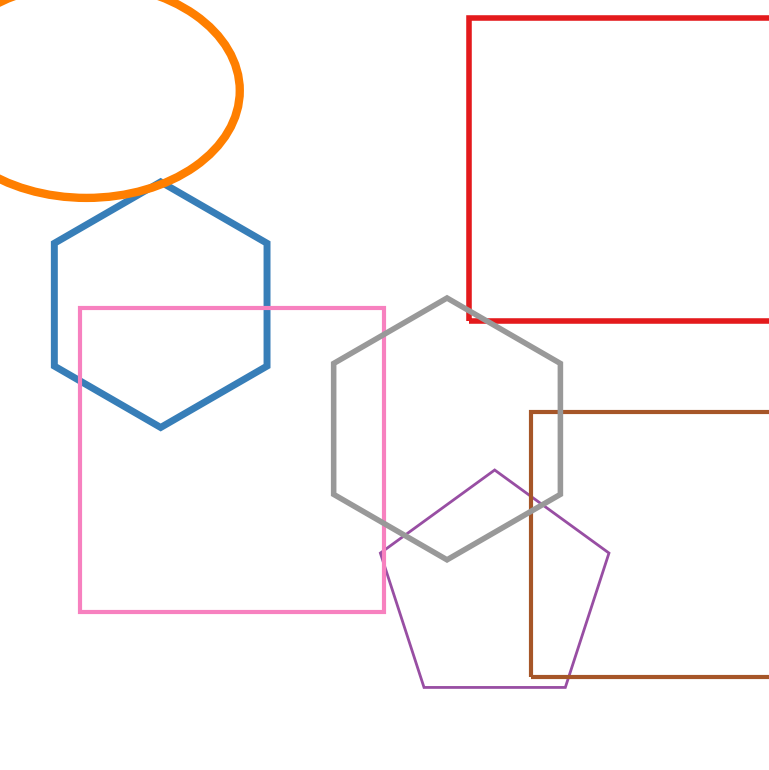[{"shape": "square", "thickness": 2, "radius": 0.98, "center": [0.806, 0.779]}, {"shape": "hexagon", "thickness": 2.5, "radius": 0.8, "center": [0.209, 0.604]}, {"shape": "pentagon", "thickness": 1, "radius": 0.78, "center": [0.642, 0.234]}, {"shape": "oval", "thickness": 3, "radius": 0.99, "center": [0.112, 0.882]}, {"shape": "square", "thickness": 1.5, "radius": 0.86, "center": [0.862, 0.293]}, {"shape": "square", "thickness": 1.5, "radius": 0.99, "center": [0.301, 0.403]}, {"shape": "hexagon", "thickness": 2, "radius": 0.85, "center": [0.581, 0.443]}]